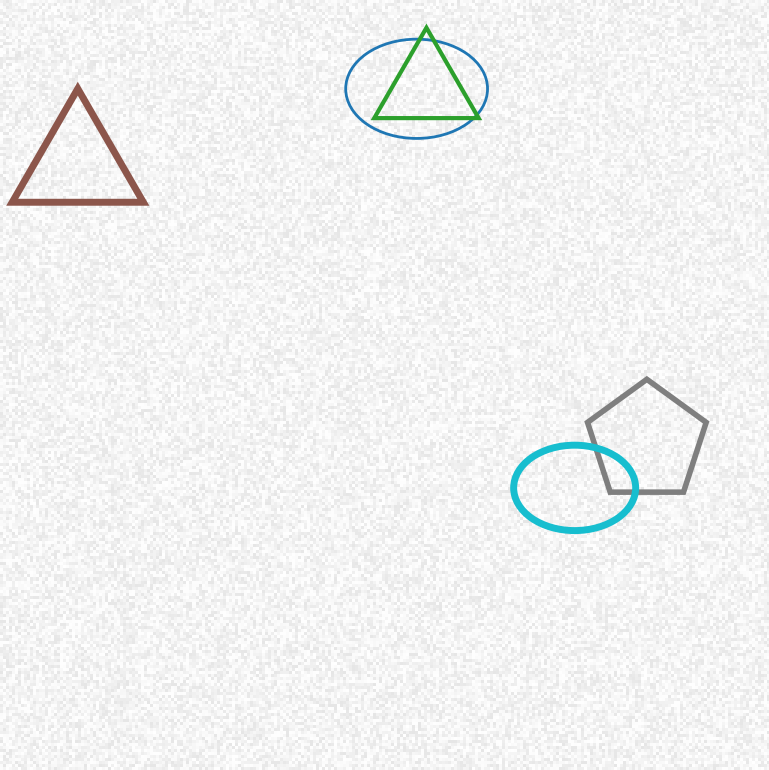[{"shape": "oval", "thickness": 1, "radius": 0.46, "center": [0.541, 0.885]}, {"shape": "triangle", "thickness": 1.5, "radius": 0.39, "center": [0.554, 0.886]}, {"shape": "triangle", "thickness": 2.5, "radius": 0.49, "center": [0.101, 0.786]}, {"shape": "pentagon", "thickness": 2, "radius": 0.41, "center": [0.84, 0.426]}, {"shape": "oval", "thickness": 2.5, "radius": 0.4, "center": [0.746, 0.366]}]